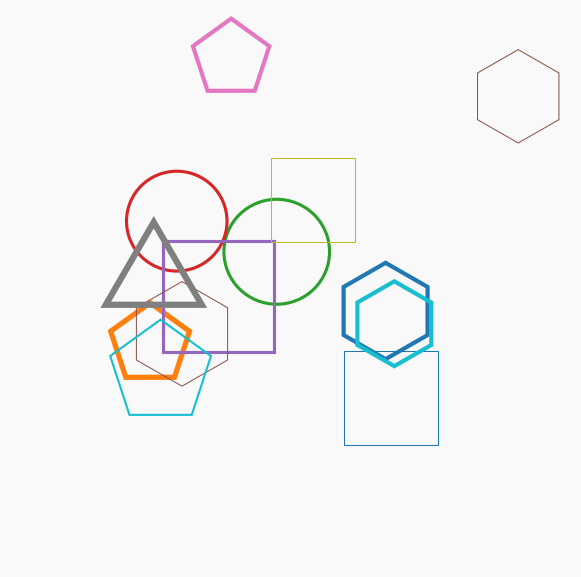[{"shape": "hexagon", "thickness": 2, "radius": 0.42, "center": [0.663, 0.461]}, {"shape": "square", "thickness": 0.5, "radius": 0.41, "center": [0.673, 0.31]}, {"shape": "pentagon", "thickness": 2.5, "radius": 0.36, "center": [0.258, 0.403]}, {"shape": "circle", "thickness": 1.5, "radius": 0.45, "center": [0.476, 0.563]}, {"shape": "circle", "thickness": 1.5, "radius": 0.43, "center": [0.304, 0.616]}, {"shape": "square", "thickness": 1.5, "radius": 0.48, "center": [0.376, 0.486]}, {"shape": "hexagon", "thickness": 0.5, "radius": 0.45, "center": [0.313, 0.421]}, {"shape": "hexagon", "thickness": 0.5, "radius": 0.4, "center": [0.892, 0.832]}, {"shape": "pentagon", "thickness": 2, "radius": 0.35, "center": [0.398, 0.898]}, {"shape": "triangle", "thickness": 3, "radius": 0.48, "center": [0.264, 0.519]}, {"shape": "square", "thickness": 0.5, "radius": 0.37, "center": [0.539, 0.653]}, {"shape": "pentagon", "thickness": 1, "radius": 0.46, "center": [0.276, 0.355]}, {"shape": "hexagon", "thickness": 2, "radius": 0.37, "center": [0.678, 0.439]}]